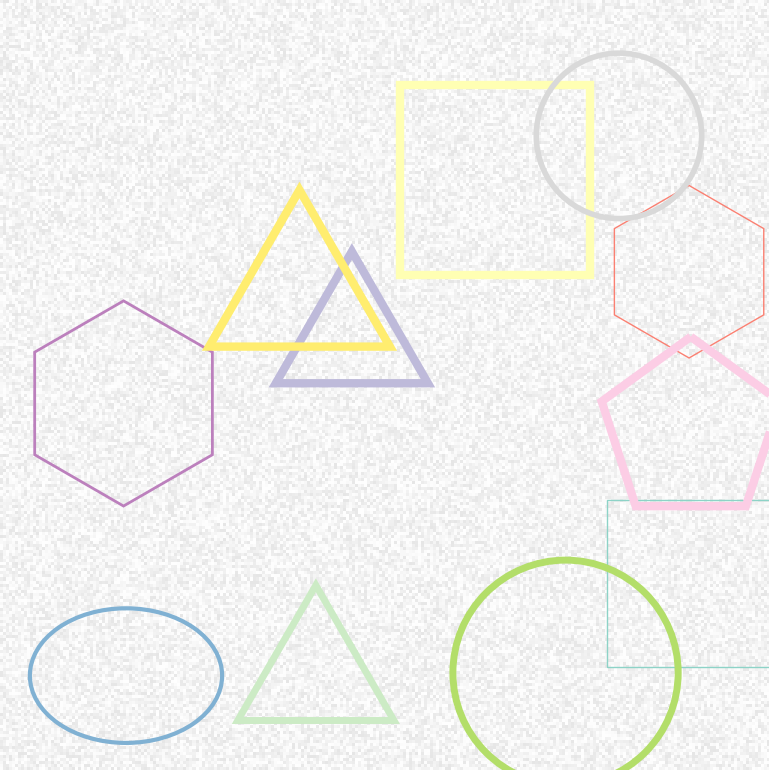[{"shape": "square", "thickness": 0.5, "radius": 0.54, "center": [0.897, 0.242]}, {"shape": "square", "thickness": 3, "radius": 0.62, "center": [0.643, 0.766]}, {"shape": "triangle", "thickness": 3, "radius": 0.57, "center": [0.457, 0.559]}, {"shape": "hexagon", "thickness": 0.5, "radius": 0.56, "center": [0.895, 0.647]}, {"shape": "oval", "thickness": 1.5, "radius": 0.62, "center": [0.164, 0.123]}, {"shape": "circle", "thickness": 2.5, "radius": 0.73, "center": [0.734, 0.126]}, {"shape": "pentagon", "thickness": 3, "radius": 0.61, "center": [0.897, 0.441]}, {"shape": "circle", "thickness": 2, "radius": 0.54, "center": [0.804, 0.824]}, {"shape": "hexagon", "thickness": 1, "radius": 0.67, "center": [0.16, 0.476]}, {"shape": "triangle", "thickness": 2.5, "radius": 0.59, "center": [0.41, 0.123]}, {"shape": "triangle", "thickness": 3, "radius": 0.68, "center": [0.389, 0.618]}]